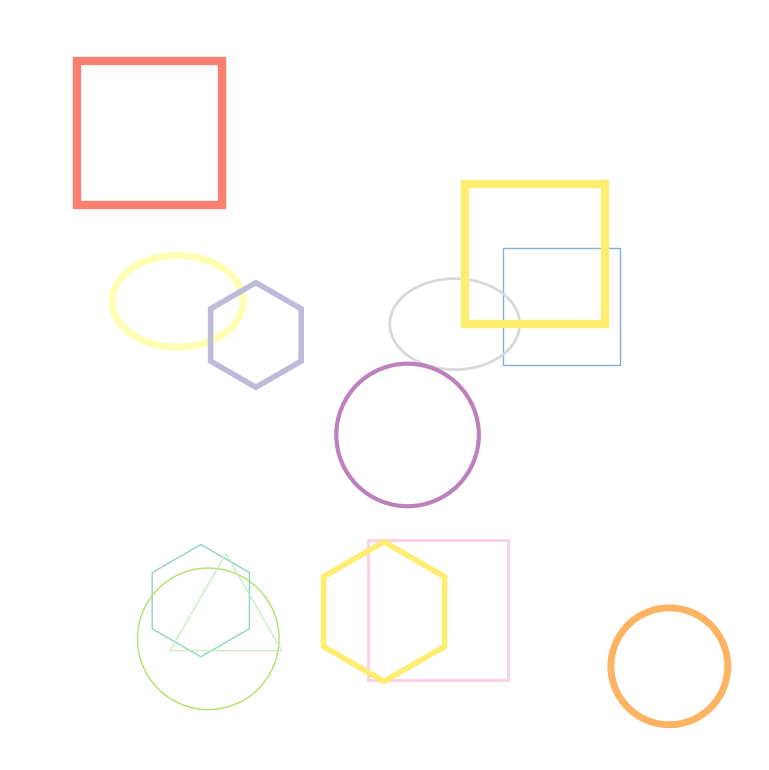[{"shape": "hexagon", "thickness": 0.5, "radius": 0.36, "center": [0.261, 0.22]}, {"shape": "oval", "thickness": 2.5, "radius": 0.43, "center": [0.231, 0.609]}, {"shape": "hexagon", "thickness": 2, "radius": 0.34, "center": [0.332, 0.565]}, {"shape": "square", "thickness": 3, "radius": 0.47, "center": [0.194, 0.827]}, {"shape": "square", "thickness": 0.5, "radius": 0.38, "center": [0.729, 0.602]}, {"shape": "circle", "thickness": 2.5, "radius": 0.38, "center": [0.869, 0.135]}, {"shape": "circle", "thickness": 0.5, "radius": 0.46, "center": [0.27, 0.17]}, {"shape": "square", "thickness": 1, "radius": 0.45, "center": [0.568, 0.208]}, {"shape": "oval", "thickness": 1, "radius": 0.42, "center": [0.591, 0.579]}, {"shape": "circle", "thickness": 1.5, "radius": 0.46, "center": [0.529, 0.435]}, {"shape": "triangle", "thickness": 0.5, "radius": 0.42, "center": [0.293, 0.197]}, {"shape": "hexagon", "thickness": 2, "radius": 0.45, "center": [0.499, 0.206]}, {"shape": "square", "thickness": 3, "radius": 0.45, "center": [0.695, 0.67]}]